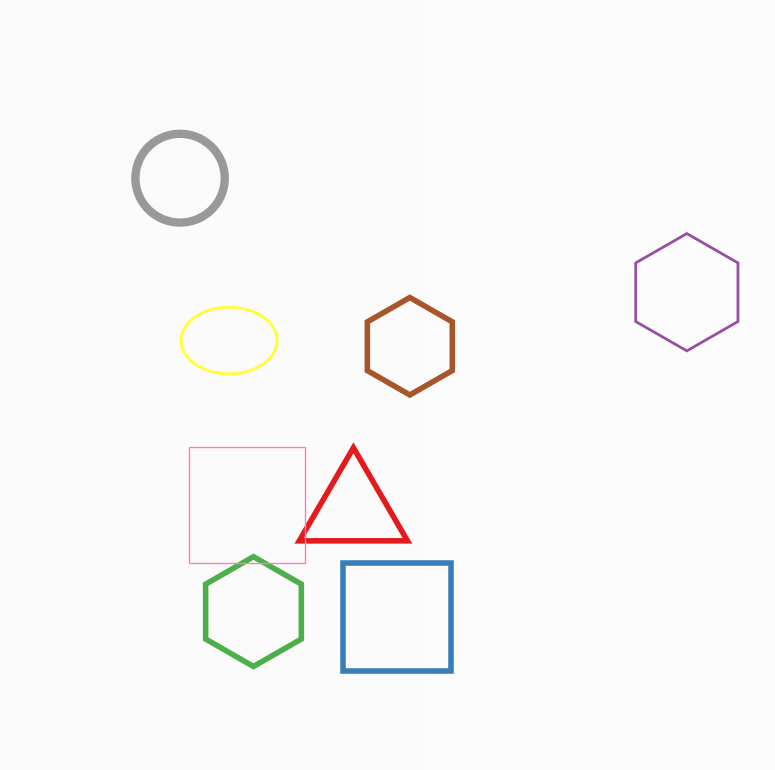[{"shape": "triangle", "thickness": 2, "radius": 0.4, "center": [0.456, 0.338]}, {"shape": "square", "thickness": 2, "radius": 0.35, "center": [0.512, 0.199]}, {"shape": "hexagon", "thickness": 2, "radius": 0.36, "center": [0.327, 0.206]}, {"shape": "hexagon", "thickness": 1, "radius": 0.38, "center": [0.886, 0.62]}, {"shape": "oval", "thickness": 1, "radius": 0.31, "center": [0.296, 0.558]}, {"shape": "hexagon", "thickness": 2, "radius": 0.32, "center": [0.529, 0.55]}, {"shape": "square", "thickness": 0.5, "radius": 0.38, "center": [0.319, 0.344]}, {"shape": "circle", "thickness": 3, "radius": 0.29, "center": [0.232, 0.769]}]